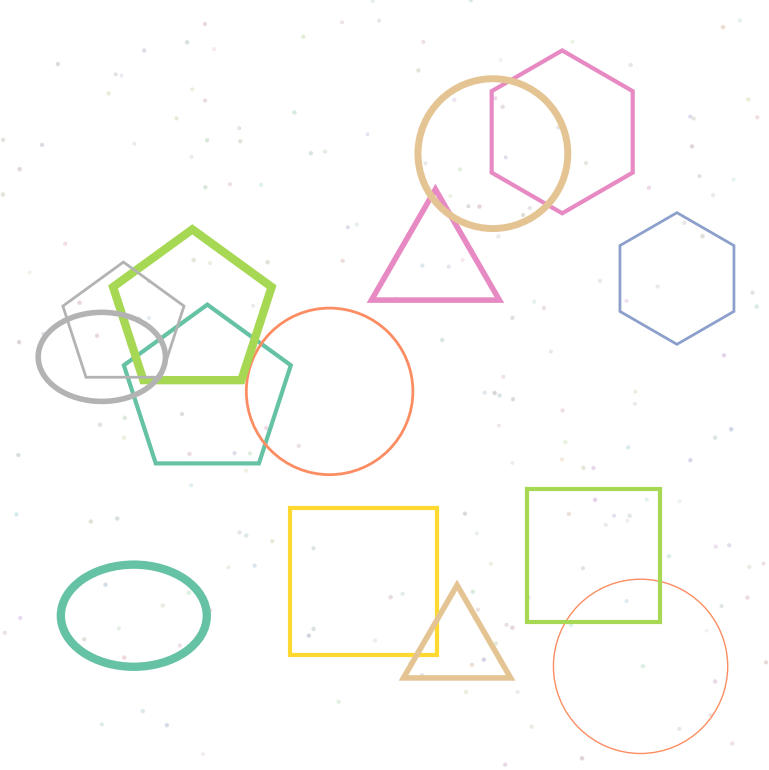[{"shape": "oval", "thickness": 3, "radius": 0.47, "center": [0.174, 0.2]}, {"shape": "pentagon", "thickness": 1.5, "radius": 0.57, "center": [0.269, 0.49]}, {"shape": "circle", "thickness": 1, "radius": 0.54, "center": [0.428, 0.492]}, {"shape": "circle", "thickness": 0.5, "radius": 0.57, "center": [0.832, 0.135]}, {"shape": "hexagon", "thickness": 1, "radius": 0.43, "center": [0.879, 0.638]}, {"shape": "hexagon", "thickness": 1.5, "radius": 0.53, "center": [0.73, 0.829]}, {"shape": "triangle", "thickness": 2, "radius": 0.48, "center": [0.565, 0.658]}, {"shape": "pentagon", "thickness": 3, "radius": 0.54, "center": [0.25, 0.594]}, {"shape": "square", "thickness": 1.5, "radius": 0.43, "center": [0.771, 0.279]}, {"shape": "square", "thickness": 1.5, "radius": 0.48, "center": [0.472, 0.245]}, {"shape": "triangle", "thickness": 2, "radius": 0.4, "center": [0.594, 0.16]}, {"shape": "circle", "thickness": 2.5, "radius": 0.49, "center": [0.64, 0.8]}, {"shape": "oval", "thickness": 2, "radius": 0.41, "center": [0.132, 0.537]}, {"shape": "pentagon", "thickness": 1, "radius": 0.41, "center": [0.16, 0.577]}]